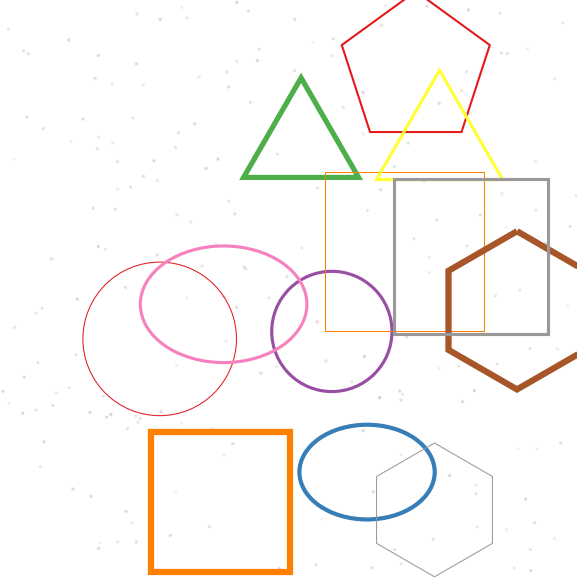[{"shape": "circle", "thickness": 0.5, "radius": 0.66, "center": [0.277, 0.412]}, {"shape": "pentagon", "thickness": 1, "radius": 0.67, "center": [0.72, 0.88]}, {"shape": "oval", "thickness": 2, "radius": 0.59, "center": [0.636, 0.182]}, {"shape": "triangle", "thickness": 2.5, "radius": 0.57, "center": [0.521, 0.749]}, {"shape": "circle", "thickness": 1.5, "radius": 0.52, "center": [0.575, 0.425]}, {"shape": "square", "thickness": 3, "radius": 0.6, "center": [0.382, 0.13]}, {"shape": "square", "thickness": 0.5, "radius": 0.69, "center": [0.701, 0.564]}, {"shape": "triangle", "thickness": 1.5, "radius": 0.63, "center": [0.761, 0.751]}, {"shape": "hexagon", "thickness": 3, "radius": 0.68, "center": [0.895, 0.462]}, {"shape": "oval", "thickness": 1.5, "radius": 0.72, "center": [0.387, 0.472]}, {"shape": "hexagon", "thickness": 0.5, "radius": 0.58, "center": [0.752, 0.116]}, {"shape": "square", "thickness": 1.5, "radius": 0.67, "center": [0.816, 0.555]}]